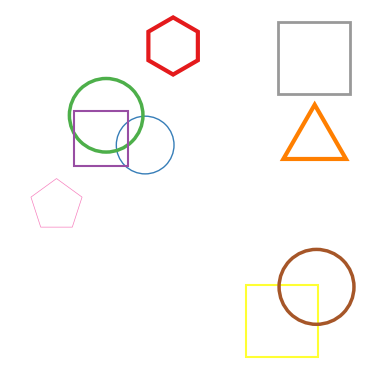[{"shape": "hexagon", "thickness": 3, "radius": 0.37, "center": [0.45, 0.881]}, {"shape": "circle", "thickness": 1, "radius": 0.37, "center": [0.377, 0.623]}, {"shape": "circle", "thickness": 2.5, "radius": 0.48, "center": [0.276, 0.701]}, {"shape": "square", "thickness": 1.5, "radius": 0.35, "center": [0.263, 0.641]}, {"shape": "triangle", "thickness": 3, "radius": 0.47, "center": [0.817, 0.634]}, {"shape": "square", "thickness": 1.5, "radius": 0.47, "center": [0.733, 0.166]}, {"shape": "circle", "thickness": 2.5, "radius": 0.49, "center": [0.822, 0.255]}, {"shape": "pentagon", "thickness": 0.5, "radius": 0.35, "center": [0.147, 0.466]}, {"shape": "square", "thickness": 2, "radius": 0.47, "center": [0.815, 0.849]}]